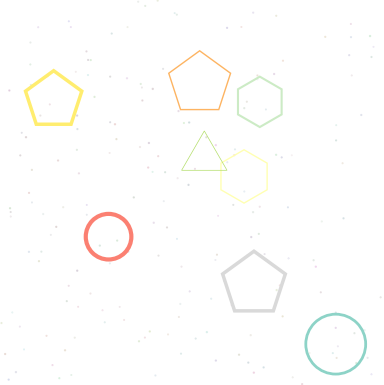[{"shape": "circle", "thickness": 2, "radius": 0.39, "center": [0.872, 0.106]}, {"shape": "hexagon", "thickness": 1, "radius": 0.35, "center": [0.634, 0.542]}, {"shape": "circle", "thickness": 3, "radius": 0.3, "center": [0.282, 0.385]}, {"shape": "pentagon", "thickness": 1, "radius": 0.42, "center": [0.519, 0.784]}, {"shape": "triangle", "thickness": 0.5, "radius": 0.34, "center": [0.531, 0.592]}, {"shape": "pentagon", "thickness": 2.5, "radius": 0.43, "center": [0.66, 0.262]}, {"shape": "hexagon", "thickness": 1.5, "radius": 0.33, "center": [0.675, 0.735]}, {"shape": "pentagon", "thickness": 2.5, "radius": 0.38, "center": [0.139, 0.739]}]